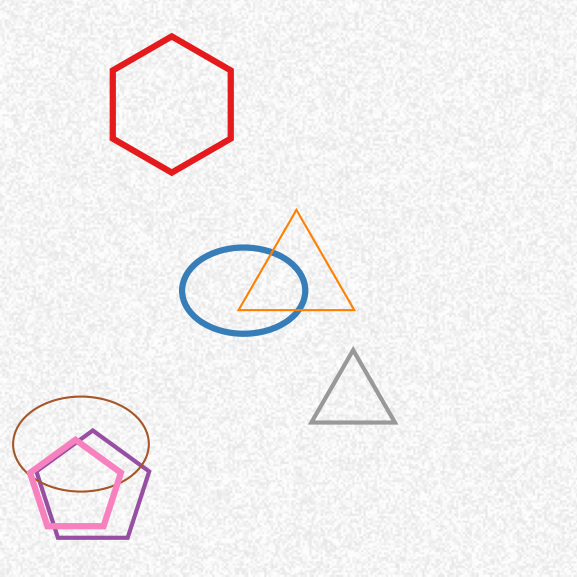[{"shape": "hexagon", "thickness": 3, "radius": 0.59, "center": [0.297, 0.818]}, {"shape": "oval", "thickness": 3, "radius": 0.53, "center": [0.422, 0.496]}, {"shape": "pentagon", "thickness": 2, "radius": 0.51, "center": [0.161, 0.151]}, {"shape": "triangle", "thickness": 1, "radius": 0.58, "center": [0.513, 0.52]}, {"shape": "oval", "thickness": 1, "radius": 0.59, "center": [0.14, 0.23]}, {"shape": "pentagon", "thickness": 3, "radius": 0.41, "center": [0.131, 0.155]}, {"shape": "triangle", "thickness": 2, "radius": 0.42, "center": [0.612, 0.309]}]